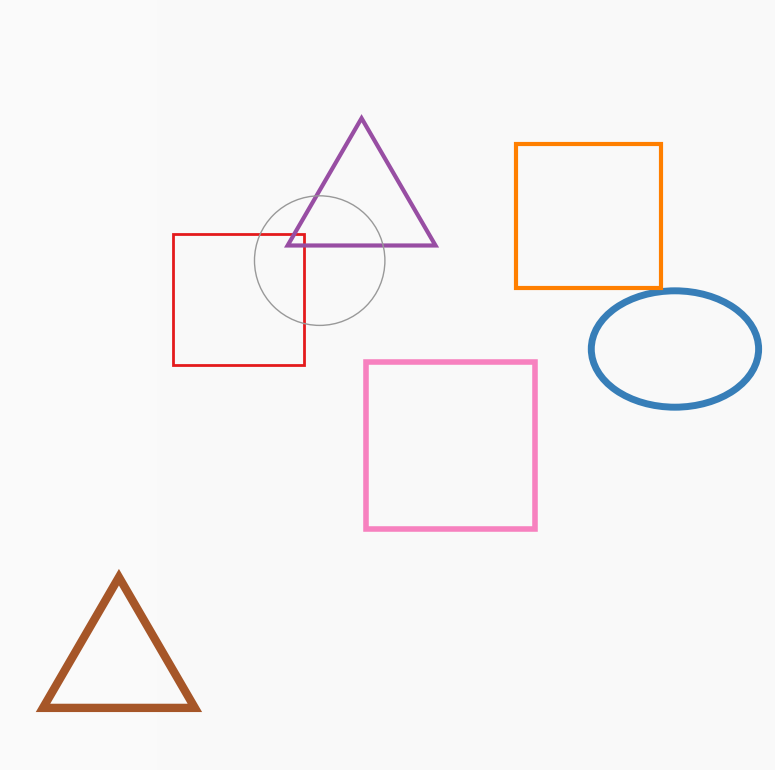[{"shape": "square", "thickness": 1, "radius": 0.42, "center": [0.308, 0.611]}, {"shape": "oval", "thickness": 2.5, "radius": 0.54, "center": [0.871, 0.547]}, {"shape": "triangle", "thickness": 1.5, "radius": 0.55, "center": [0.467, 0.736]}, {"shape": "square", "thickness": 1.5, "radius": 0.47, "center": [0.76, 0.72]}, {"shape": "triangle", "thickness": 3, "radius": 0.57, "center": [0.153, 0.137]}, {"shape": "square", "thickness": 2, "radius": 0.54, "center": [0.581, 0.421]}, {"shape": "circle", "thickness": 0.5, "radius": 0.42, "center": [0.413, 0.662]}]